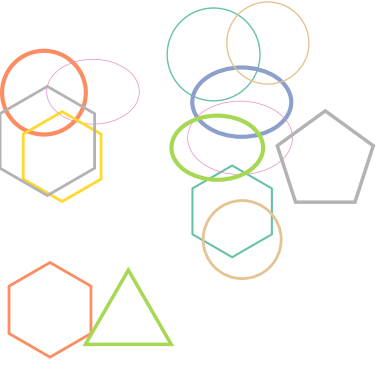[{"shape": "hexagon", "thickness": 1.5, "radius": 0.6, "center": [0.603, 0.451]}, {"shape": "circle", "thickness": 1, "radius": 0.6, "center": [0.555, 0.859]}, {"shape": "circle", "thickness": 3, "radius": 0.54, "center": [0.114, 0.759]}, {"shape": "hexagon", "thickness": 2, "radius": 0.61, "center": [0.13, 0.195]}, {"shape": "oval", "thickness": 3, "radius": 0.64, "center": [0.628, 0.735]}, {"shape": "oval", "thickness": 0.5, "radius": 0.6, "center": [0.242, 0.762]}, {"shape": "oval", "thickness": 0.5, "radius": 0.68, "center": [0.624, 0.642]}, {"shape": "oval", "thickness": 3, "radius": 0.59, "center": [0.564, 0.616]}, {"shape": "triangle", "thickness": 2.5, "radius": 0.64, "center": [0.333, 0.17]}, {"shape": "hexagon", "thickness": 2, "radius": 0.58, "center": [0.161, 0.593]}, {"shape": "circle", "thickness": 1, "radius": 0.53, "center": [0.696, 0.888]}, {"shape": "circle", "thickness": 2, "radius": 0.51, "center": [0.629, 0.378]}, {"shape": "pentagon", "thickness": 2.5, "radius": 0.66, "center": [0.845, 0.581]}, {"shape": "hexagon", "thickness": 2, "radius": 0.71, "center": [0.123, 0.634]}]